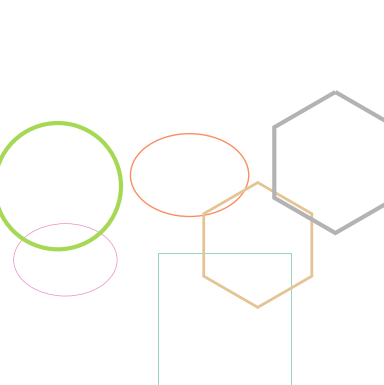[{"shape": "square", "thickness": 0.5, "radius": 0.86, "center": [0.584, 0.169]}, {"shape": "oval", "thickness": 1, "radius": 0.77, "center": [0.492, 0.545]}, {"shape": "oval", "thickness": 0.5, "radius": 0.67, "center": [0.17, 0.325]}, {"shape": "circle", "thickness": 3, "radius": 0.82, "center": [0.15, 0.516]}, {"shape": "hexagon", "thickness": 2, "radius": 0.81, "center": [0.67, 0.364]}, {"shape": "hexagon", "thickness": 3, "radius": 0.92, "center": [0.871, 0.578]}]